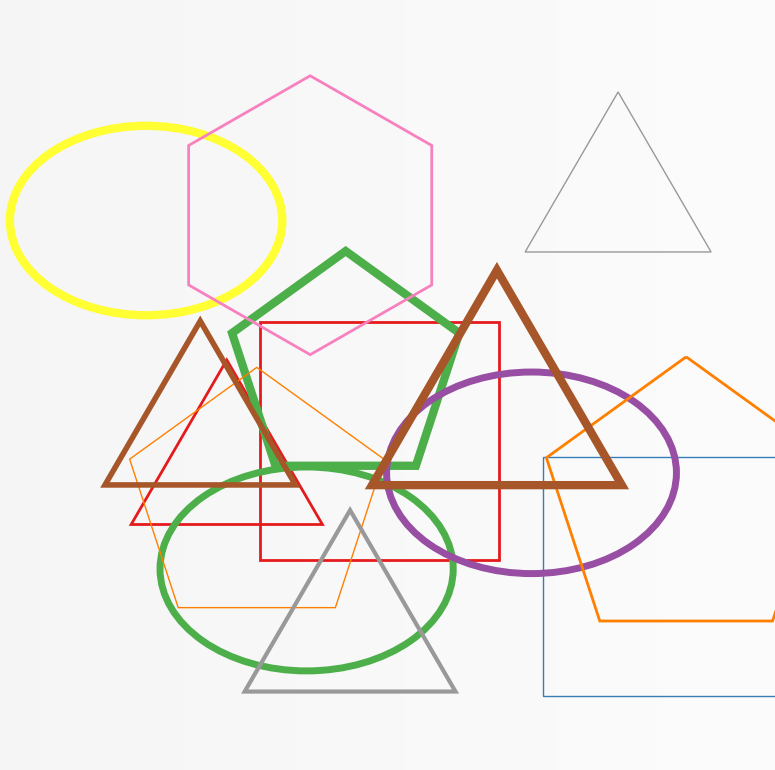[{"shape": "triangle", "thickness": 1, "radius": 0.71, "center": [0.293, 0.39]}, {"shape": "square", "thickness": 1, "radius": 0.77, "center": [0.489, 0.427]}, {"shape": "square", "thickness": 0.5, "radius": 0.78, "center": [0.856, 0.251]}, {"shape": "pentagon", "thickness": 3, "radius": 0.77, "center": [0.446, 0.52]}, {"shape": "oval", "thickness": 2.5, "radius": 0.95, "center": [0.396, 0.261]}, {"shape": "oval", "thickness": 2.5, "radius": 0.93, "center": [0.686, 0.386]}, {"shape": "pentagon", "thickness": 0.5, "radius": 0.86, "center": [0.331, 0.35]}, {"shape": "pentagon", "thickness": 1, "radius": 0.95, "center": [0.885, 0.347]}, {"shape": "oval", "thickness": 3, "radius": 0.88, "center": [0.188, 0.714]}, {"shape": "triangle", "thickness": 3, "radius": 0.93, "center": [0.641, 0.463]}, {"shape": "triangle", "thickness": 2, "radius": 0.71, "center": [0.258, 0.441]}, {"shape": "hexagon", "thickness": 1, "radius": 0.91, "center": [0.4, 0.72]}, {"shape": "triangle", "thickness": 0.5, "radius": 0.69, "center": [0.798, 0.742]}, {"shape": "triangle", "thickness": 1.5, "radius": 0.79, "center": [0.452, 0.18]}]